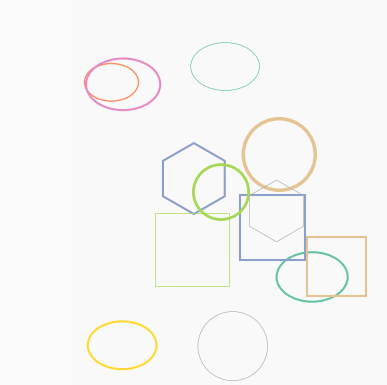[{"shape": "oval", "thickness": 0.5, "radius": 0.44, "center": [0.581, 0.827]}, {"shape": "oval", "thickness": 1.5, "radius": 0.46, "center": [0.806, 0.281]}, {"shape": "oval", "thickness": 1, "radius": 0.35, "center": [0.288, 0.786]}, {"shape": "square", "thickness": 1.5, "radius": 0.42, "center": [0.703, 0.409]}, {"shape": "hexagon", "thickness": 1.5, "radius": 0.46, "center": [0.5, 0.536]}, {"shape": "oval", "thickness": 1.5, "radius": 0.48, "center": [0.318, 0.781]}, {"shape": "square", "thickness": 0.5, "radius": 0.47, "center": [0.495, 0.352]}, {"shape": "circle", "thickness": 2, "radius": 0.36, "center": [0.57, 0.501]}, {"shape": "oval", "thickness": 1.5, "radius": 0.44, "center": [0.315, 0.103]}, {"shape": "circle", "thickness": 2.5, "radius": 0.46, "center": [0.721, 0.599]}, {"shape": "square", "thickness": 1.5, "radius": 0.39, "center": [0.868, 0.307]}, {"shape": "circle", "thickness": 0.5, "radius": 0.45, "center": [0.601, 0.101]}, {"shape": "hexagon", "thickness": 0.5, "radius": 0.4, "center": [0.714, 0.452]}]